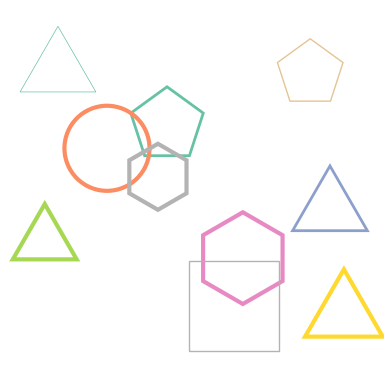[{"shape": "pentagon", "thickness": 2, "radius": 0.49, "center": [0.434, 0.676]}, {"shape": "triangle", "thickness": 0.5, "radius": 0.57, "center": [0.151, 0.818]}, {"shape": "circle", "thickness": 3, "radius": 0.55, "center": [0.278, 0.615]}, {"shape": "triangle", "thickness": 2, "radius": 0.56, "center": [0.857, 0.457]}, {"shape": "hexagon", "thickness": 3, "radius": 0.6, "center": [0.631, 0.33]}, {"shape": "triangle", "thickness": 3, "radius": 0.48, "center": [0.116, 0.374]}, {"shape": "triangle", "thickness": 3, "radius": 0.58, "center": [0.893, 0.184]}, {"shape": "pentagon", "thickness": 1, "radius": 0.45, "center": [0.806, 0.81]}, {"shape": "hexagon", "thickness": 3, "radius": 0.43, "center": [0.41, 0.541]}, {"shape": "square", "thickness": 1, "radius": 0.58, "center": [0.608, 0.205]}]